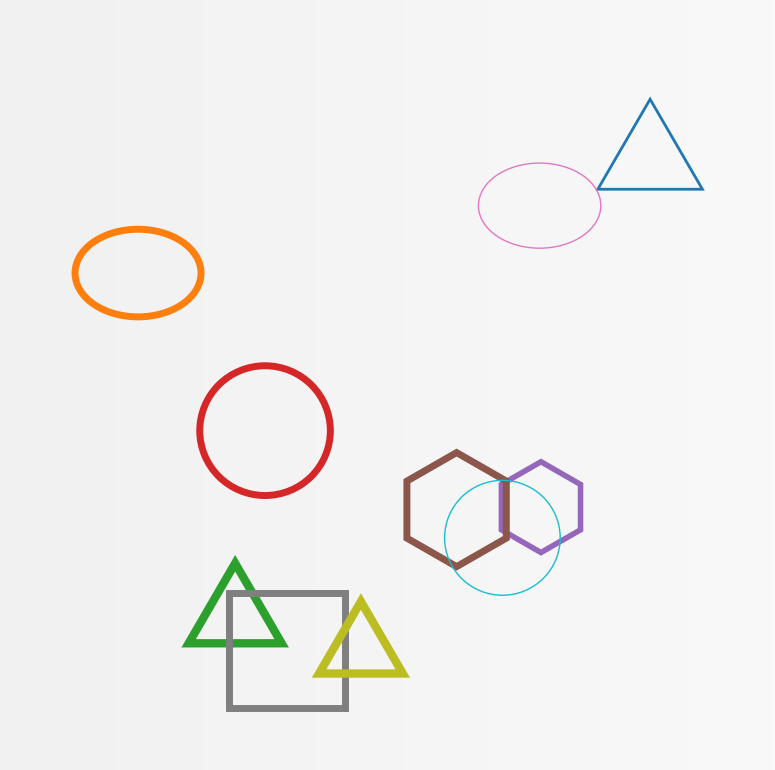[{"shape": "triangle", "thickness": 1, "radius": 0.39, "center": [0.839, 0.793]}, {"shape": "oval", "thickness": 2.5, "radius": 0.41, "center": [0.178, 0.645]}, {"shape": "triangle", "thickness": 3, "radius": 0.35, "center": [0.303, 0.199]}, {"shape": "circle", "thickness": 2.5, "radius": 0.42, "center": [0.342, 0.441]}, {"shape": "hexagon", "thickness": 2, "radius": 0.29, "center": [0.698, 0.341]}, {"shape": "hexagon", "thickness": 2.5, "radius": 0.37, "center": [0.589, 0.338]}, {"shape": "oval", "thickness": 0.5, "radius": 0.39, "center": [0.696, 0.733]}, {"shape": "square", "thickness": 2.5, "radius": 0.37, "center": [0.37, 0.155]}, {"shape": "triangle", "thickness": 3, "radius": 0.31, "center": [0.466, 0.156]}, {"shape": "circle", "thickness": 0.5, "radius": 0.37, "center": [0.648, 0.302]}]